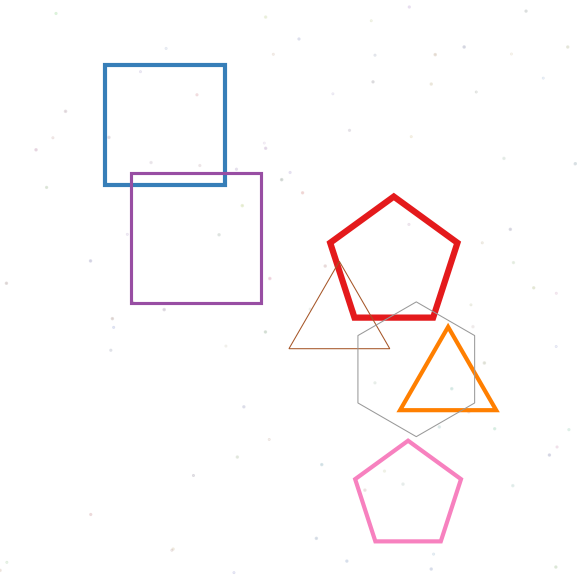[{"shape": "pentagon", "thickness": 3, "radius": 0.58, "center": [0.682, 0.543]}, {"shape": "square", "thickness": 2, "radius": 0.52, "center": [0.286, 0.783]}, {"shape": "square", "thickness": 1.5, "radius": 0.56, "center": [0.34, 0.587]}, {"shape": "triangle", "thickness": 2, "radius": 0.48, "center": [0.776, 0.337]}, {"shape": "triangle", "thickness": 0.5, "radius": 0.5, "center": [0.588, 0.446]}, {"shape": "pentagon", "thickness": 2, "radius": 0.48, "center": [0.707, 0.14]}, {"shape": "hexagon", "thickness": 0.5, "radius": 0.58, "center": [0.721, 0.36]}]